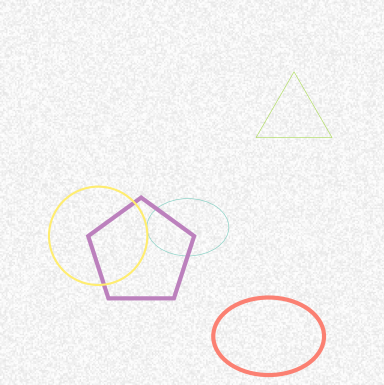[{"shape": "oval", "thickness": 0.5, "radius": 0.53, "center": [0.488, 0.41]}, {"shape": "oval", "thickness": 3, "radius": 0.72, "center": [0.698, 0.127]}, {"shape": "triangle", "thickness": 0.5, "radius": 0.57, "center": [0.764, 0.7]}, {"shape": "pentagon", "thickness": 3, "radius": 0.72, "center": [0.367, 0.342]}, {"shape": "circle", "thickness": 1.5, "radius": 0.64, "center": [0.255, 0.388]}]